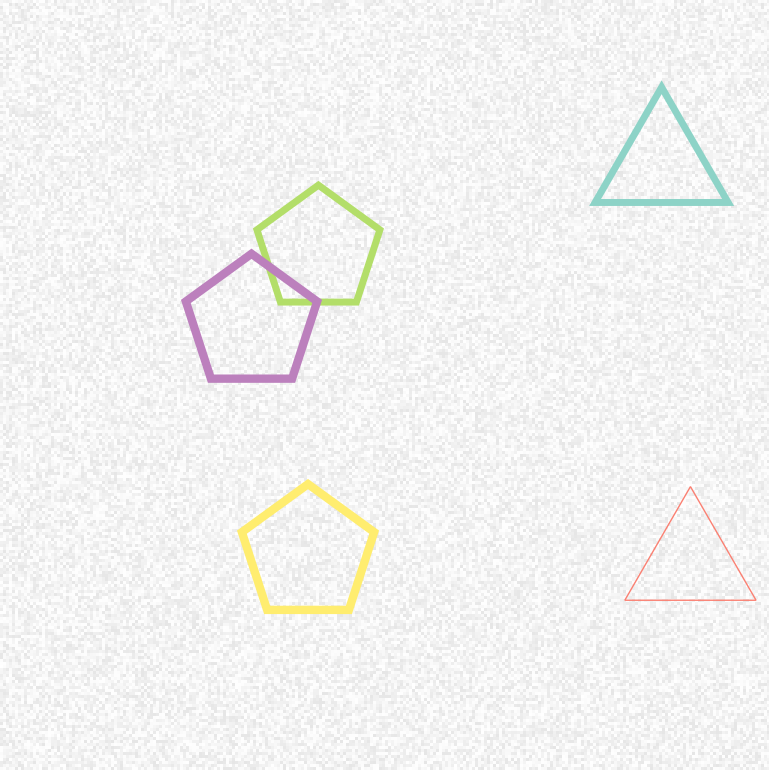[{"shape": "triangle", "thickness": 2.5, "radius": 0.5, "center": [0.859, 0.787]}, {"shape": "triangle", "thickness": 0.5, "radius": 0.49, "center": [0.897, 0.27]}, {"shape": "pentagon", "thickness": 2.5, "radius": 0.42, "center": [0.414, 0.676]}, {"shape": "pentagon", "thickness": 3, "radius": 0.45, "center": [0.327, 0.581]}, {"shape": "pentagon", "thickness": 3, "radius": 0.45, "center": [0.4, 0.281]}]